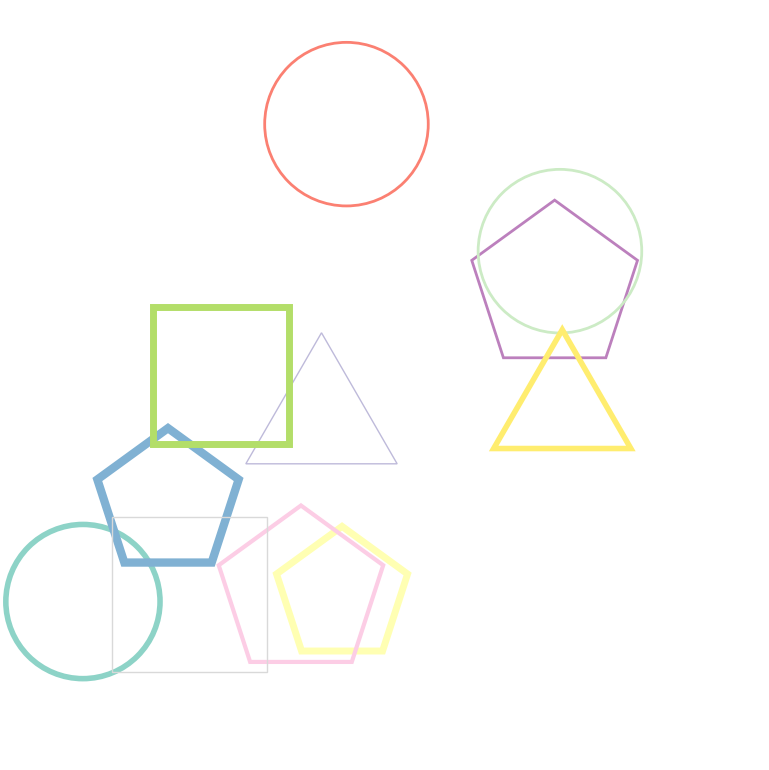[{"shape": "circle", "thickness": 2, "radius": 0.5, "center": [0.108, 0.219]}, {"shape": "pentagon", "thickness": 2.5, "radius": 0.45, "center": [0.444, 0.227]}, {"shape": "triangle", "thickness": 0.5, "radius": 0.57, "center": [0.418, 0.454]}, {"shape": "circle", "thickness": 1, "radius": 0.53, "center": [0.45, 0.839]}, {"shape": "pentagon", "thickness": 3, "radius": 0.48, "center": [0.218, 0.347]}, {"shape": "square", "thickness": 2.5, "radius": 0.44, "center": [0.287, 0.512]}, {"shape": "pentagon", "thickness": 1.5, "radius": 0.56, "center": [0.391, 0.231]}, {"shape": "square", "thickness": 0.5, "radius": 0.5, "center": [0.246, 0.228]}, {"shape": "pentagon", "thickness": 1, "radius": 0.57, "center": [0.72, 0.627]}, {"shape": "circle", "thickness": 1, "radius": 0.53, "center": [0.727, 0.674]}, {"shape": "triangle", "thickness": 2, "radius": 0.51, "center": [0.73, 0.469]}]